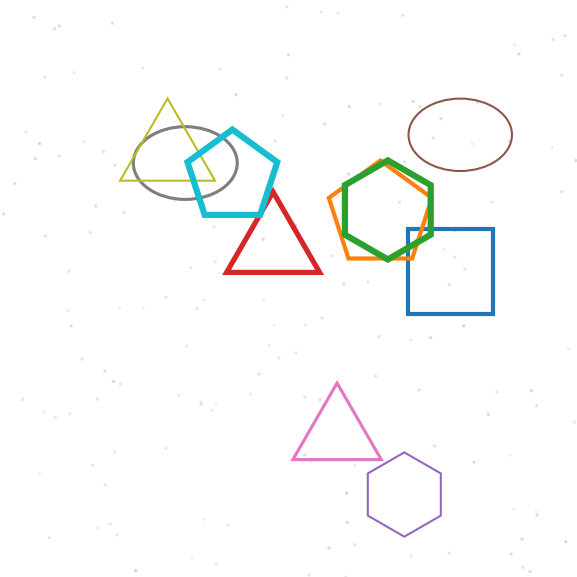[{"shape": "square", "thickness": 2, "radius": 0.37, "center": [0.78, 0.529]}, {"shape": "pentagon", "thickness": 2, "radius": 0.47, "center": [0.659, 0.627]}, {"shape": "hexagon", "thickness": 3, "radius": 0.43, "center": [0.672, 0.636]}, {"shape": "triangle", "thickness": 2.5, "radius": 0.46, "center": [0.473, 0.574]}, {"shape": "hexagon", "thickness": 1, "radius": 0.36, "center": [0.7, 0.143]}, {"shape": "oval", "thickness": 1, "radius": 0.45, "center": [0.797, 0.766]}, {"shape": "triangle", "thickness": 1.5, "radius": 0.44, "center": [0.584, 0.247]}, {"shape": "oval", "thickness": 1.5, "radius": 0.45, "center": [0.321, 0.717]}, {"shape": "triangle", "thickness": 1, "radius": 0.47, "center": [0.29, 0.734]}, {"shape": "pentagon", "thickness": 3, "radius": 0.41, "center": [0.402, 0.693]}]